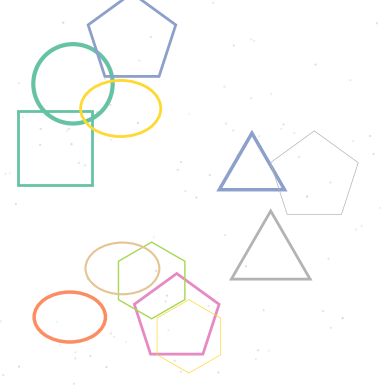[{"shape": "square", "thickness": 2, "radius": 0.48, "center": [0.143, 0.615]}, {"shape": "circle", "thickness": 3, "radius": 0.52, "center": [0.19, 0.782]}, {"shape": "oval", "thickness": 2.5, "radius": 0.46, "center": [0.181, 0.177]}, {"shape": "triangle", "thickness": 2.5, "radius": 0.49, "center": [0.654, 0.556]}, {"shape": "pentagon", "thickness": 2, "radius": 0.6, "center": [0.343, 0.898]}, {"shape": "pentagon", "thickness": 2, "radius": 0.58, "center": [0.459, 0.174]}, {"shape": "hexagon", "thickness": 1, "radius": 0.5, "center": [0.394, 0.272]}, {"shape": "hexagon", "thickness": 0.5, "radius": 0.48, "center": [0.491, 0.126]}, {"shape": "oval", "thickness": 2, "radius": 0.52, "center": [0.313, 0.718]}, {"shape": "oval", "thickness": 1.5, "radius": 0.48, "center": [0.318, 0.303]}, {"shape": "pentagon", "thickness": 0.5, "radius": 0.6, "center": [0.816, 0.54]}, {"shape": "triangle", "thickness": 2, "radius": 0.59, "center": [0.703, 0.334]}]